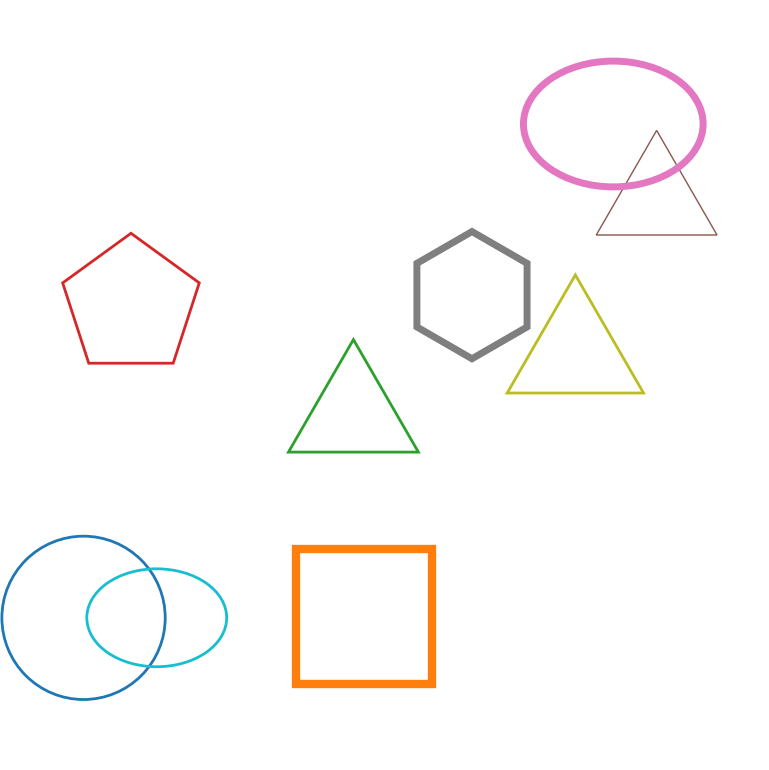[{"shape": "circle", "thickness": 1, "radius": 0.53, "center": [0.109, 0.198]}, {"shape": "square", "thickness": 3, "radius": 0.44, "center": [0.473, 0.199]}, {"shape": "triangle", "thickness": 1, "radius": 0.49, "center": [0.459, 0.462]}, {"shape": "pentagon", "thickness": 1, "radius": 0.47, "center": [0.17, 0.604]}, {"shape": "triangle", "thickness": 0.5, "radius": 0.45, "center": [0.853, 0.74]}, {"shape": "oval", "thickness": 2.5, "radius": 0.58, "center": [0.796, 0.839]}, {"shape": "hexagon", "thickness": 2.5, "radius": 0.41, "center": [0.613, 0.617]}, {"shape": "triangle", "thickness": 1, "radius": 0.51, "center": [0.747, 0.541]}, {"shape": "oval", "thickness": 1, "radius": 0.45, "center": [0.204, 0.198]}]